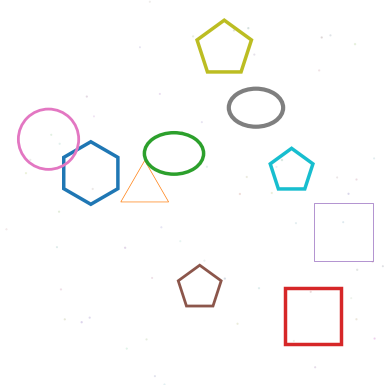[{"shape": "hexagon", "thickness": 2.5, "radius": 0.41, "center": [0.236, 0.551]}, {"shape": "triangle", "thickness": 0.5, "radius": 0.36, "center": [0.376, 0.511]}, {"shape": "oval", "thickness": 2.5, "radius": 0.38, "center": [0.452, 0.601]}, {"shape": "square", "thickness": 2.5, "radius": 0.37, "center": [0.813, 0.179]}, {"shape": "square", "thickness": 0.5, "radius": 0.38, "center": [0.892, 0.397]}, {"shape": "pentagon", "thickness": 2, "radius": 0.29, "center": [0.519, 0.253]}, {"shape": "circle", "thickness": 2, "radius": 0.39, "center": [0.126, 0.638]}, {"shape": "oval", "thickness": 3, "radius": 0.35, "center": [0.665, 0.72]}, {"shape": "pentagon", "thickness": 2.5, "radius": 0.37, "center": [0.582, 0.873]}, {"shape": "pentagon", "thickness": 2.5, "radius": 0.29, "center": [0.757, 0.556]}]